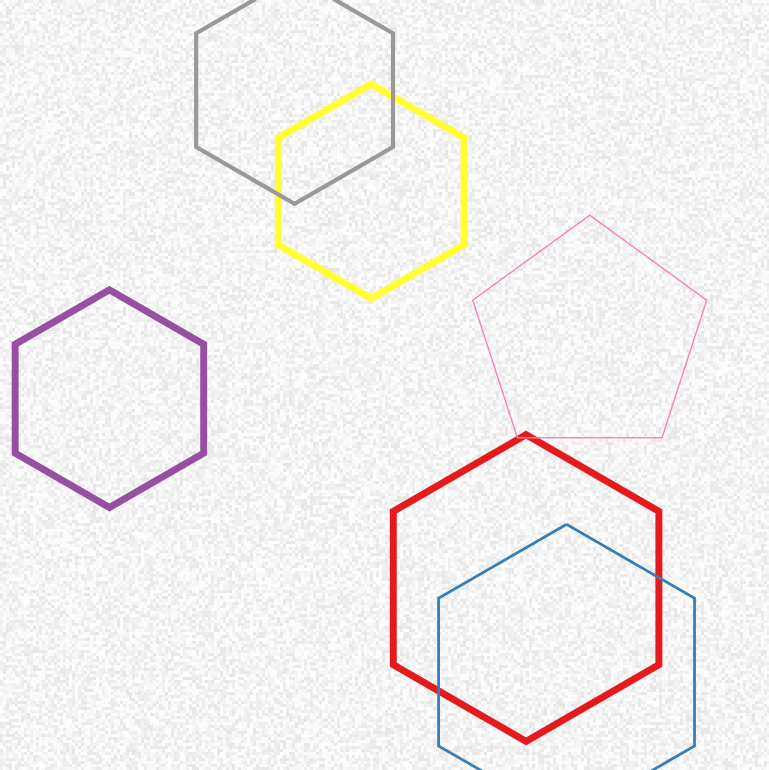[{"shape": "hexagon", "thickness": 2.5, "radius": 1.0, "center": [0.683, 0.236]}, {"shape": "hexagon", "thickness": 1, "radius": 0.96, "center": [0.736, 0.127]}, {"shape": "hexagon", "thickness": 2.5, "radius": 0.71, "center": [0.142, 0.482]}, {"shape": "hexagon", "thickness": 2.5, "radius": 0.7, "center": [0.482, 0.752]}, {"shape": "pentagon", "thickness": 0.5, "radius": 0.8, "center": [0.766, 0.561]}, {"shape": "hexagon", "thickness": 1.5, "radius": 0.74, "center": [0.383, 0.883]}]